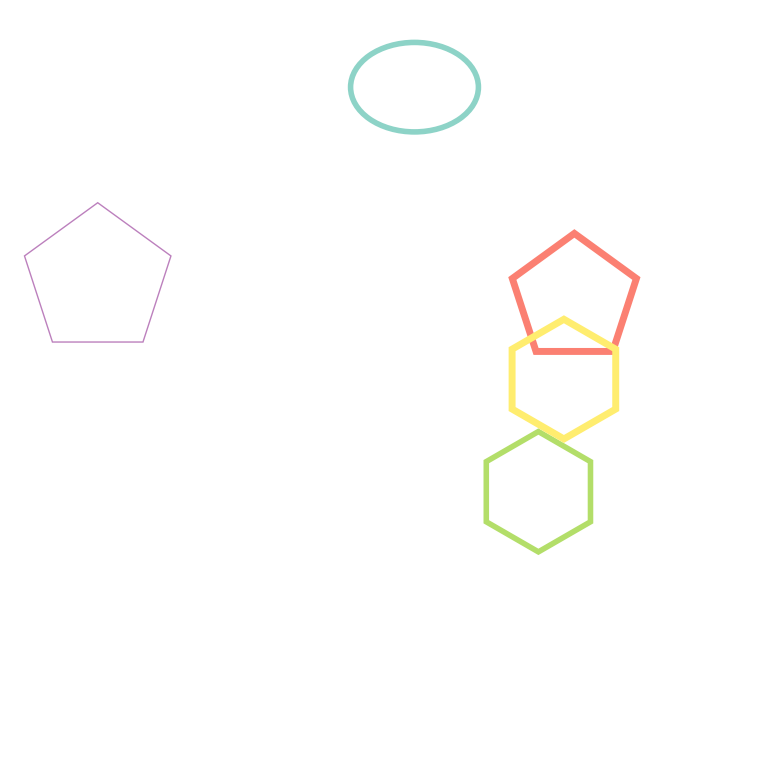[{"shape": "oval", "thickness": 2, "radius": 0.42, "center": [0.538, 0.887]}, {"shape": "pentagon", "thickness": 2.5, "radius": 0.42, "center": [0.746, 0.612]}, {"shape": "hexagon", "thickness": 2, "radius": 0.39, "center": [0.699, 0.361]}, {"shape": "pentagon", "thickness": 0.5, "radius": 0.5, "center": [0.127, 0.637]}, {"shape": "hexagon", "thickness": 2.5, "radius": 0.39, "center": [0.732, 0.508]}]